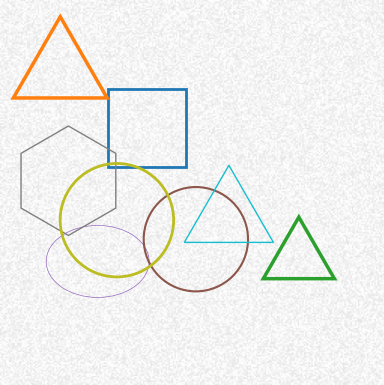[{"shape": "square", "thickness": 2, "radius": 0.51, "center": [0.382, 0.669]}, {"shape": "triangle", "thickness": 2.5, "radius": 0.7, "center": [0.157, 0.816]}, {"shape": "triangle", "thickness": 2.5, "radius": 0.53, "center": [0.776, 0.329]}, {"shape": "oval", "thickness": 0.5, "radius": 0.67, "center": [0.254, 0.321]}, {"shape": "circle", "thickness": 1.5, "radius": 0.68, "center": [0.509, 0.379]}, {"shape": "hexagon", "thickness": 1, "radius": 0.71, "center": [0.178, 0.531]}, {"shape": "circle", "thickness": 2, "radius": 0.74, "center": [0.304, 0.428]}, {"shape": "triangle", "thickness": 1, "radius": 0.67, "center": [0.595, 0.437]}]